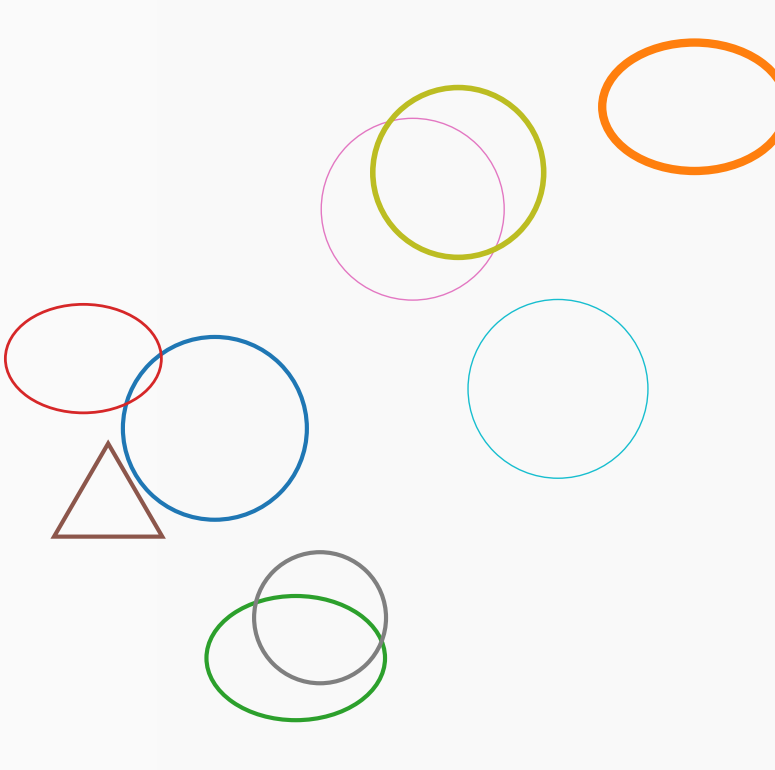[{"shape": "circle", "thickness": 1.5, "radius": 0.59, "center": [0.277, 0.444]}, {"shape": "oval", "thickness": 3, "radius": 0.6, "center": [0.896, 0.861]}, {"shape": "oval", "thickness": 1.5, "radius": 0.58, "center": [0.382, 0.145]}, {"shape": "oval", "thickness": 1, "radius": 0.5, "center": [0.108, 0.534]}, {"shape": "triangle", "thickness": 1.5, "radius": 0.4, "center": [0.14, 0.343]}, {"shape": "circle", "thickness": 0.5, "radius": 0.59, "center": [0.533, 0.728]}, {"shape": "circle", "thickness": 1.5, "radius": 0.43, "center": [0.413, 0.198]}, {"shape": "circle", "thickness": 2, "radius": 0.55, "center": [0.591, 0.776]}, {"shape": "circle", "thickness": 0.5, "radius": 0.58, "center": [0.72, 0.495]}]